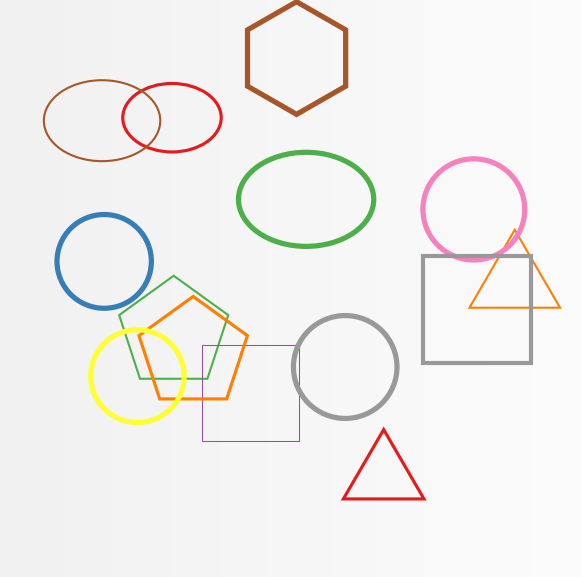[{"shape": "triangle", "thickness": 1.5, "radius": 0.4, "center": [0.66, 0.175]}, {"shape": "oval", "thickness": 1.5, "radius": 0.42, "center": [0.296, 0.795]}, {"shape": "circle", "thickness": 2.5, "radius": 0.41, "center": [0.179, 0.547]}, {"shape": "pentagon", "thickness": 1, "radius": 0.49, "center": [0.299, 0.423]}, {"shape": "oval", "thickness": 2.5, "radius": 0.58, "center": [0.527, 0.654]}, {"shape": "square", "thickness": 0.5, "radius": 0.42, "center": [0.431, 0.318]}, {"shape": "triangle", "thickness": 1, "radius": 0.45, "center": [0.886, 0.511]}, {"shape": "pentagon", "thickness": 1.5, "radius": 0.49, "center": [0.332, 0.388]}, {"shape": "circle", "thickness": 2.5, "radius": 0.4, "center": [0.236, 0.348]}, {"shape": "oval", "thickness": 1, "radius": 0.5, "center": [0.176, 0.79]}, {"shape": "hexagon", "thickness": 2.5, "radius": 0.49, "center": [0.51, 0.899]}, {"shape": "circle", "thickness": 2.5, "radius": 0.44, "center": [0.815, 0.637]}, {"shape": "square", "thickness": 2, "radius": 0.47, "center": [0.821, 0.463]}, {"shape": "circle", "thickness": 2.5, "radius": 0.45, "center": [0.594, 0.364]}]